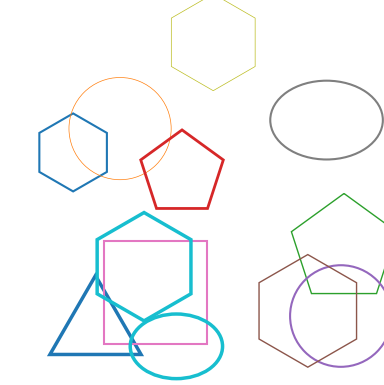[{"shape": "triangle", "thickness": 2.5, "radius": 0.68, "center": [0.248, 0.148]}, {"shape": "hexagon", "thickness": 1.5, "radius": 0.51, "center": [0.19, 0.604]}, {"shape": "circle", "thickness": 0.5, "radius": 0.66, "center": [0.312, 0.666]}, {"shape": "pentagon", "thickness": 1, "radius": 0.72, "center": [0.894, 0.354]}, {"shape": "pentagon", "thickness": 2, "radius": 0.56, "center": [0.473, 0.55]}, {"shape": "circle", "thickness": 1.5, "radius": 0.66, "center": [0.885, 0.179]}, {"shape": "hexagon", "thickness": 1, "radius": 0.73, "center": [0.799, 0.193]}, {"shape": "square", "thickness": 1.5, "radius": 0.67, "center": [0.405, 0.24]}, {"shape": "oval", "thickness": 1.5, "radius": 0.73, "center": [0.848, 0.688]}, {"shape": "hexagon", "thickness": 0.5, "radius": 0.63, "center": [0.554, 0.89]}, {"shape": "oval", "thickness": 2.5, "radius": 0.6, "center": [0.458, 0.1]}, {"shape": "hexagon", "thickness": 2.5, "radius": 0.7, "center": [0.374, 0.307]}]